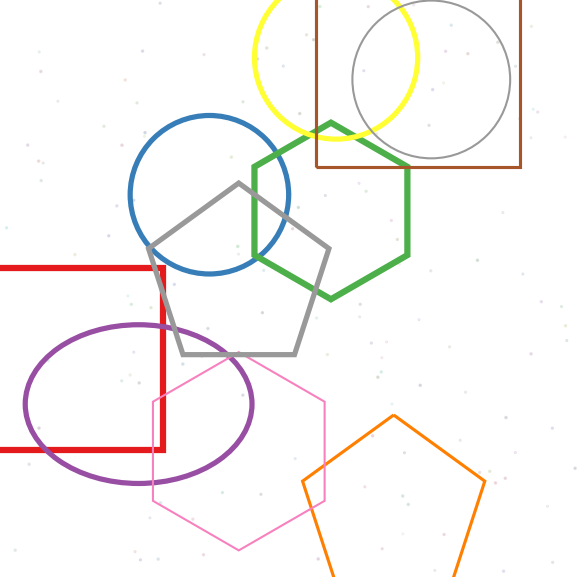[{"shape": "square", "thickness": 3, "radius": 0.79, "center": [0.124, 0.378]}, {"shape": "circle", "thickness": 2.5, "radius": 0.69, "center": [0.363, 0.662]}, {"shape": "hexagon", "thickness": 3, "radius": 0.76, "center": [0.573, 0.634]}, {"shape": "oval", "thickness": 2.5, "radius": 0.98, "center": [0.24, 0.299]}, {"shape": "pentagon", "thickness": 1.5, "radius": 0.83, "center": [0.682, 0.115]}, {"shape": "circle", "thickness": 2.5, "radius": 0.71, "center": [0.582, 0.9]}, {"shape": "square", "thickness": 1.5, "radius": 0.88, "center": [0.724, 0.886]}, {"shape": "hexagon", "thickness": 1, "radius": 0.86, "center": [0.413, 0.218]}, {"shape": "pentagon", "thickness": 2.5, "radius": 0.82, "center": [0.413, 0.518]}, {"shape": "circle", "thickness": 1, "radius": 0.68, "center": [0.747, 0.862]}]